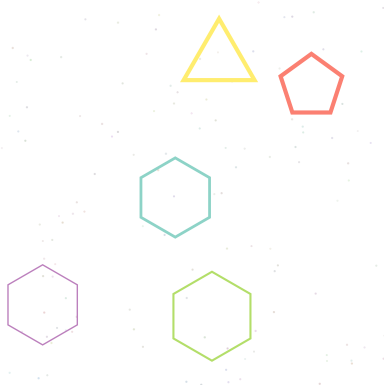[{"shape": "hexagon", "thickness": 2, "radius": 0.51, "center": [0.455, 0.487]}, {"shape": "pentagon", "thickness": 3, "radius": 0.42, "center": [0.809, 0.776]}, {"shape": "hexagon", "thickness": 1.5, "radius": 0.58, "center": [0.551, 0.179]}, {"shape": "hexagon", "thickness": 1, "radius": 0.52, "center": [0.111, 0.208]}, {"shape": "triangle", "thickness": 3, "radius": 0.53, "center": [0.569, 0.845]}]